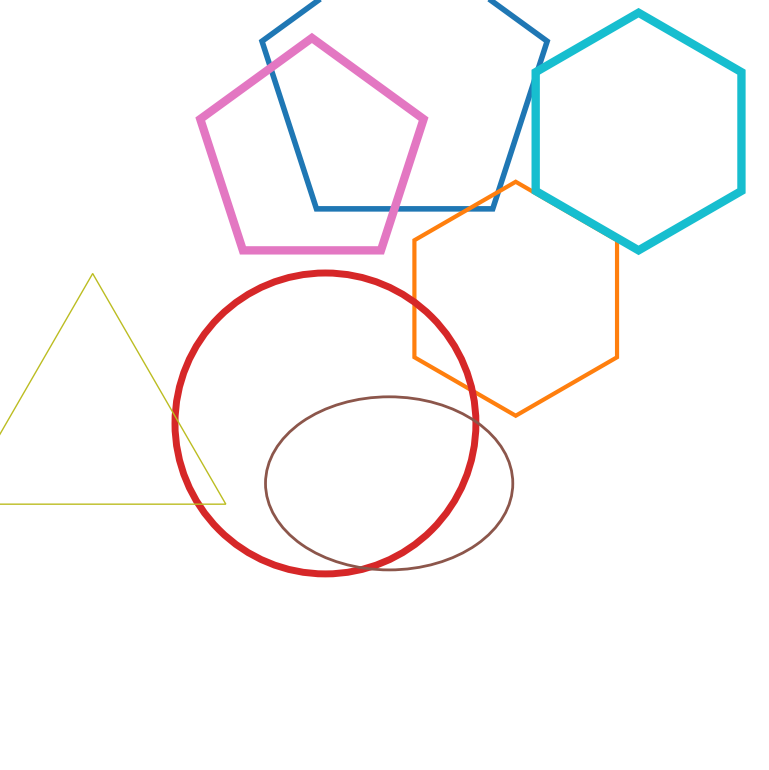[{"shape": "pentagon", "thickness": 2, "radius": 0.97, "center": [0.525, 0.886]}, {"shape": "hexagon", "thickness": 1.5, "radius": 0.76, "center": [0.67, 0.612]}, {"shape": "circle", "thickness": 2.5, "radius": 0.98, "center": [0.423, 0.45]}, {"shape": "oval", "thickness": 1, "radius": 0.8, "center": [0.505, 0.372]}, {"shape": "pentagon", "thickness": 3, "radius": 0.76, "center": [0.405, 0.798]}, {"shape": "triangle", "thickness": 0.5, "radius": 1.0, "center": [0.12, 0.445]}, {"shape": "hexagon", "thickness": 3, "radius": 0.77, "center": [0.829, 0.829]}]